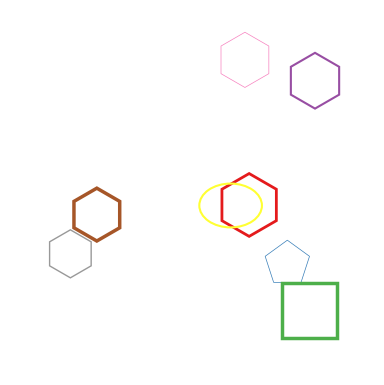[{"shape": "hexagon", "thickness": 2, "radius": 0.41, "center": [0.647, 0.468]}, {"shape": "pentagon", "thickness": 0.5, "radius": 0.3, "center": [0.746, 0.316]}, {"shape": "square", "thickness": 2.5, "radius": 0.36, "center": [0.805, 0.194]}, {"shape": "hexagon", "thickness": 1.5, "radius": 0.36, "center": [0.818, 0.79]}, {"shape": "oval", "thickness": 1.5, "radius": 0.41, "center": [0.599, 0.466]}, {"shape": "hexagon", "thickness": 2.5, "radius": 0.34, "center": [0.252, 0.443]}, {"shape": "hexagon", "thickness": 0.5, "radius": 0.36, "center": [0.636, 0.845]}, {"shape": "hexagon", "thickness": 1, "radius": 0.31, "center": [0.183, 0.341]}]